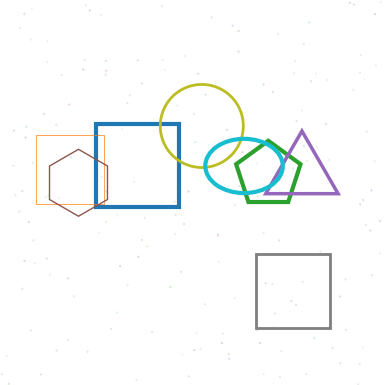[{"shape": "square", "thickness": 3, "radius": 0.53, "center": [0.357, 0.57]}, {"shape": "square", "thickness": 0.5, "radius": 0.44, "center": [0.181, 0.56]}, {"shape": "pentagon", "thickness": 3, "radius": 0.44, "center": [0.697, 0.546]}, {"shape": "triangle", "thickness": 2.5, "radius": 0.54, "center": [0.784, 0.551]}, {"shape": "hexagon", "thickness": 1, "radius": 0.43, "center": [0.204, 0.525]}, {"shape": "square", "thickness": 2, "radius": 0.48, "center": [0.76, 0.244]}, {"shape": "circle", "thickness": 2, "radius": 0.54, "center": [0.524, 0.673]}, {"shape": "oval", "thickness": 3, "radius": 0.5, "center": [0.634, 0.569]}]